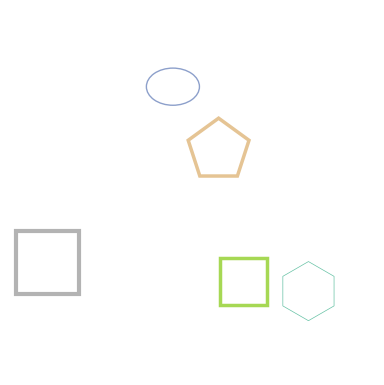[{"shape": "hexagon", "thickness": 0.5, "radius": 0.38, "center": [0.801, 0.244]}, {"shape": "oval", "thickness": 1, "radius": 0.34, "center": [0.449, 0.775]}, {"shape": "square", "thickness": 2.5, "radius": 0.3, "center": [0.632, 0.269]}, {"shape": "pentagon", "thickness": 2.5, "radius": 0.42, "center": [0.568, 0.61]}, {"shape": "square", "thickness": 3, "radius": 0.41, "center": [0.124, 0.318]}]